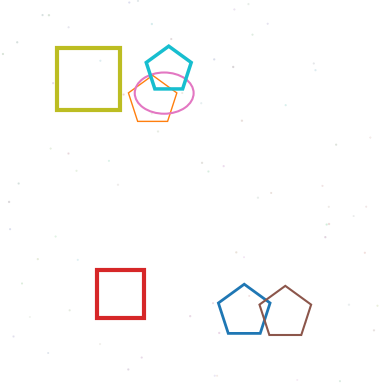[{"shape": "pentagon", "thickness": 2, "radius": 0.35, "center": [0.634, 0.191]}, {"shape": "pentagon", "thickness": 1, "radius": 0.33, "center": [0.396, 0.738]}, {"shape": "square", "thickness": 3, "radius": 0.31, "center": [0.313, 0.236]}, {"shape": "pentagon", "thickness": 1.5, "radius": 0.35, "center": [0.741, 0.187]}, {"shape": "oval", "thickness": 1.5, "radius": 0.38, "center": [0.426, 0.758]}, {"shape": "square", "thickness": 3, "radius": 0.4, "center": [0.23, 0.795]}, {"shape": "pentagon", "thickness": 2.5, "radius": 0.31, "center": [0.438, 0.819]}]